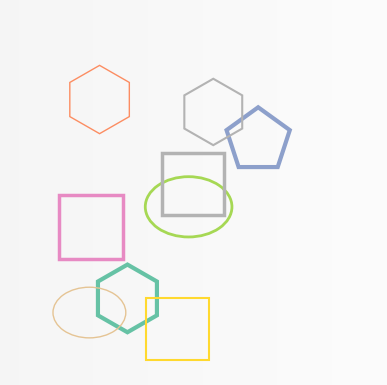[{"shape": "hexagon", "thickness": 3, "radius": 0.44, "center": [0.329, 0.225]}, {"shape": "hexagon", "thickness": 1, "radius": 0.44, "center": [0.257, 0.742]}, {"shape": "pentagon", "thickness": 3, "radius": 0.43, "center": [0.666, 0.636]}, {"shape": "square", "thickness": 2.5, "radius": 0.41, "center": [0.235, 0.41]}, {"shape": "oval", "thickness": 2, "radius": 0.56, "center": [0.487, 0.463]}, {"shape": "square", "thickness": 1.5, "radius": 0.4, "center": [0.458, 0.146]}, {"shape": "oval", "thickness": 1, "radius": 0.47, "center": [0.231, 0.188]}, {"shape": "square", "thickness": 2.5, "radius": 0.4, "center": [0.499, 0.523]}, {"shape": "hexagon", "thickness": 1.5, "radius": 0.43, "center": [0.55, 0.709]}]